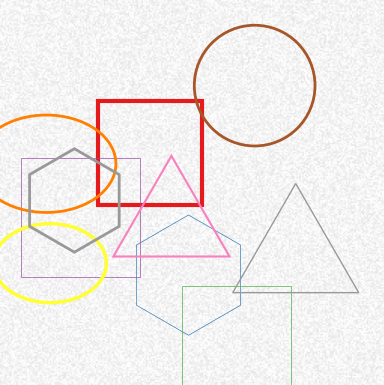[{"shape": "square", "thickness": 3, "radius": 0.68, "center": [0.389, 0.603]}, {"shape": "hexagon", "thickness": 0.5, "radius": 0.78, "center": [0.49, 0.285]}, {"shape": "square", "thickness": 0.5, "radius": 0.71, "center": [0.614, 0.116]}, {"shape": "square", "thickness": 0.5, "radius": 0.77, "center": [0.209, 0.436]}, {"shape": "oval", "thickness": 2, "radius": 0.9, "center": [0.12, 0.575]}, {"shape": "oval", "thickness": 2.5, "radius": 0.73, "center": [0.13, 0.316]}, {"shape": "circle", "thickness": 2, "radius": 0.78, "center": [0.661, 0.778]}, {"shape": "triangle", "thickness": 1.5, "radius": 0.87, "center": [0.445, 0.421]}, {"shape": "hexagon", "thickness": 2, "radius": 0.67, "center": [0.193, 0.479]}, {"shape": "triangle", "thickness": 1, "radius": 0.94, "center": [0.768, 0.334]}]